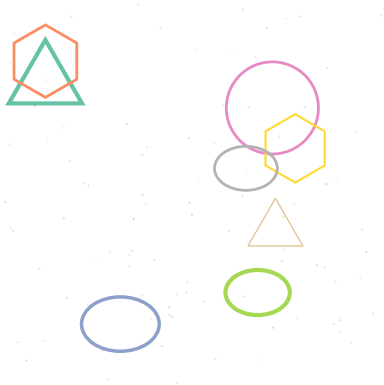[{"shape": "triangle", "thickness": 3, "radius": 0.55, "center": [0.118, 0.786]}, {"shape": "hexagon", "thickness": 2, "radius": 0.47, "center": [0.118, 0.841]}, {"shape": "oval", "thickness": 2.5, "radius": 0.5, "center": [0.313, 0.158]}, {"shape": "circle", "thickness": 2, "radius": 0.6, "center": [0.707, 0.72]}, {"shape": "oval", "thickness": 3, "radius": 0.42, "center": [0.669, 0.24]}, {"shape": "hexagon", "thickness": 1.5, "radius": 0.44, "center": [0.767, 0.615]}, {"shape": "triangle", "thickness": 1, "radius": 0.41, "center": [0.715, 0.402]}, {"shape": "oval", "thickness": 2, "radius": 0.41, "center": [0.639, 0.563]}]